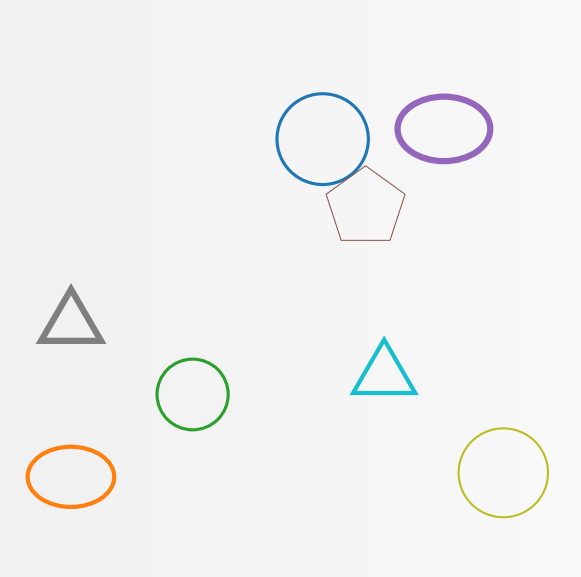[{"shape": "circle", "thickness": 1.5, "radius": 0.39, "center": [0.555, 0.758]}, {"shape": "oval", "thickness": 2, "radius": 0.37, "center": [0.122, 0.173]}, {"shape": "circle", "thickness": 1.5, "radius": 0.31, "center": [0.331, 0.316]}, {"shape": "oval", "thickness": 3, "radius": 0.4, "center": [0.764, 0.776]}, {"shape": "pentagon", "thickness": 0.5, "radius": 0.36, "center": [0.629, 0.641]}, {"shape": "triangle", "thickness": 3, "radius": 0.3, "center": [0.122, 0.439]}, {"shape": "circle", "thickness": 1, "radius": 0.38, "center": [0.866, 0.18]}, {"shape": "triangle", "thickness": 2, "radius": 0.31, "center": [0.661, 0.349]}]